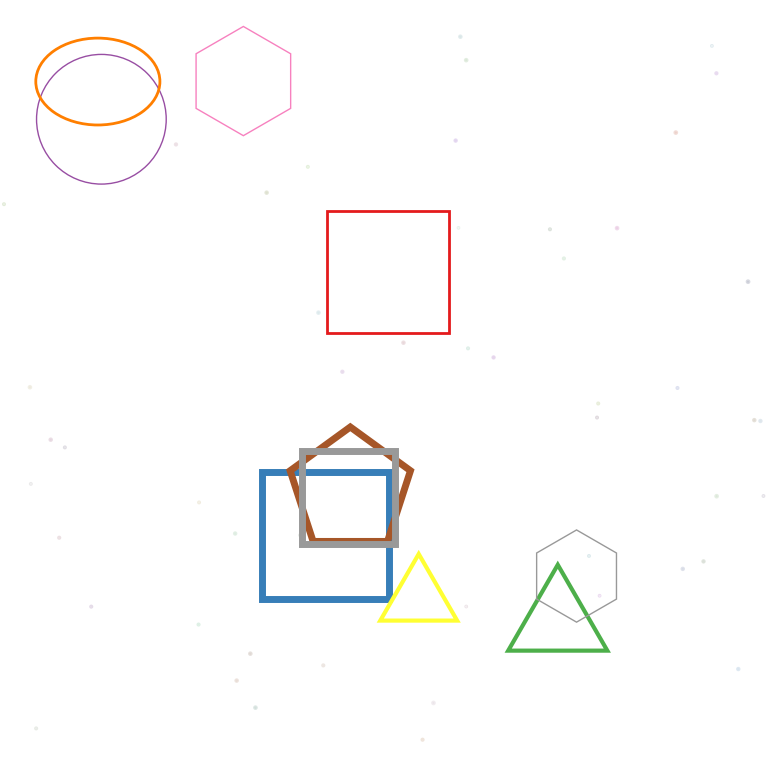[{"shape": "square", "thickness": 1, "radius": 0.4, "center": [0.504, 0.647]}, {"shape": "square", "thickness": 2.5, "radius": 0.41, "center": [0.423, 0.304]}, {"shape": "triangle", "thickness": 1.5, "radius": 0.37, "center": [0.724, 0.192]}, {"shape": "circle", "thickness": 0.5, "radius": 0.42, "center": [0.132, 0.845]}, {"shape": "oval", "thickness": 1, "radius": 0.4, "center": [0.127, 0.894]}, {"shape": "triangle", "thickness": 1.5, "radius": 0.29, "center": [0.544, 0.223]}, {"shape": "pentagon", "thickness": 2.5, "radius": 0.41, "center": [0.455, 0.363]}, {"shape": "hexagon", "thickness": 0.5, "radius": 0.35, "center": [0.316, 0.895]}, {"shape": "hexagon", "thickness": 0.5, "radius": 0.3, "center": [0.749, 0.252]}, {"shape": "square", "thickness": 2.5, "radius": 0.3, "center": [0.453, 0.354]}]